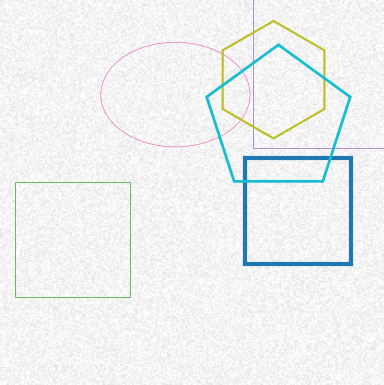[{"shape": "square", "thickness": 3, "radius": 0.69, "center": [0.775, 0.451]}, {"shape": "square", "thickness": 0.5, "radius": 0.75, "center": [0.188, 0.377]}, {"shape": "square", "thickness": 0.5, "radius": 0.97, "center": [0.851, 0.808]}, {"shape": "oval", "thickness": 0.5, "radius": 0.97, "center": [0.456, 0.754]}, {"shape": "hexagon", "thickness": 1.5, "radius": 0.76, "center": [0.71, 0.793]}, {"shape": "pentagon", "thickness": 2, "radius": 0.98, "center": [0.723, 0.688]}]